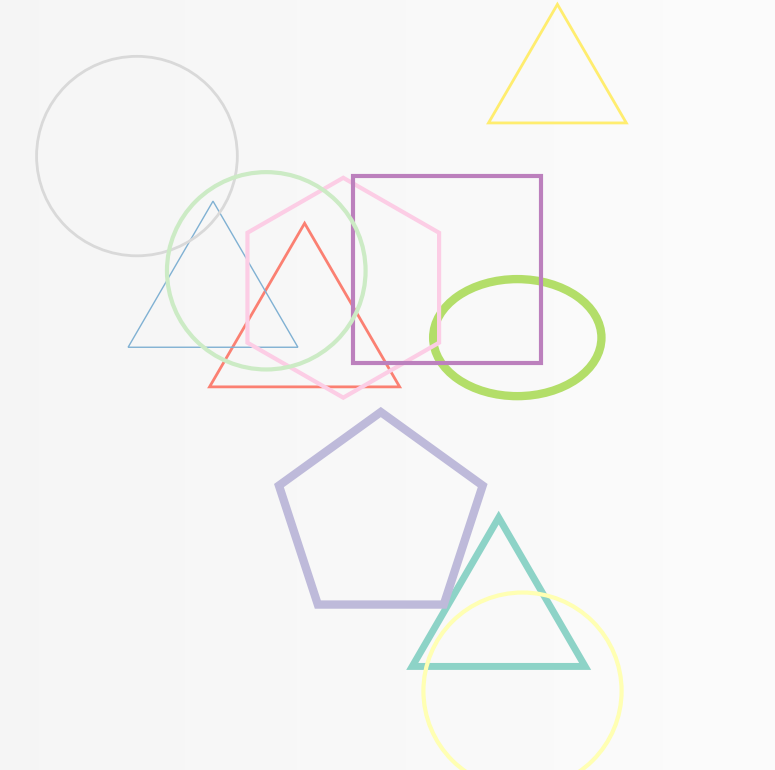[{"shape": "triangle", "thickness": 2.5, "radius": 0.64, "center": [0.643, 0.199]}, {"shape": "circle", "thickness": 1.5, "radius": 0.64, "center": [0.674, 0.103]}, {"shape": "pentagon", "thickness": 3, "radius": 0.69, "center": [0.491, 0.327]}, {"shape": "triangle", "thickness": 1, "radius": 0.71, "center": [0.393, 0.568]}, {"shape": "triangle", "thickness": 0.5, "radius": 0.63, "center": [0.275, 0.612]}, {"shape": "oval", "thickness": 3, "radius": 0.54, "center": [0.667, 0.562]}, {"shape": "hexagon", "thickness": 1.5, "radius": 0.71, "center": [0.443, 0.626]}, {"shape": "circle", "thickness": 1, "radius": 0.65, "center": [0.177, 0.797]}, {"shape": "square", "thickness": 1.5, "radius": 0.61, "center": [0.577, 0.65]}, {"shape": "circle", "thickness": 1.5, "radius": 0.64, "center": [0.344, 0.648]}, {"shape": "triangle", "thickness": 1, "radius": 0.51, "center": [0.719, 0.892]}]